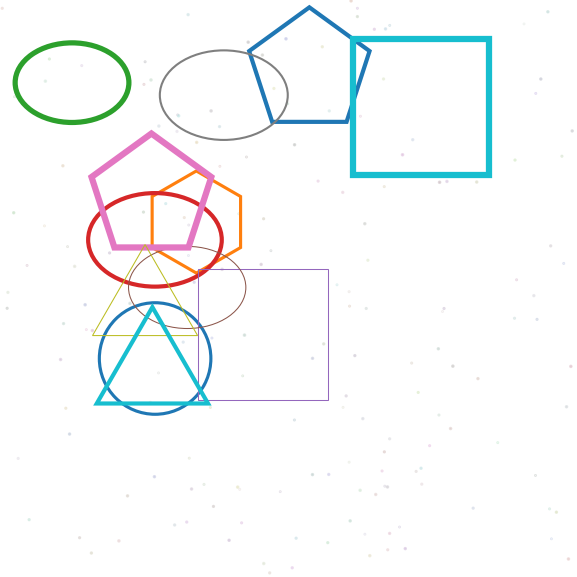[{"shape": "pentagon", "thickness": 2, "radius": 0.55, "center": [0.536, 0.877]}, {"shape": "circle", "thickness": 1.5, "radius": 0.48, "center": [0.269, 0.378]}, {"shape": "hexagon", "thickness": 1.5, "radius": 0.44, "center": [0.34, 0.615]}, {"shape": "oval", "thickness": 2.5, "radius": 0.49, "center": [0.125, 0.856]}, {"shape": "oval", "thickness": 2, "radius": 0.58, "center": [0.268, 0.584]}, {"shape": "square", "thickness": 0.5, "radius": 0.57, "center": [0.455, 0.42]}, {"shape": "oval", "thickness": 0.5, "radius": 0.51, "center": [0.324, 0.501]}, {"shape": "pentagon", "thickness": 3, "radius": 0.55, "center": [0.262, 0.659]}, {"shape": "oval", "thickness": 1, "radius": 0.55, "center": [0.388, 0.834]}, {"shape": "triangle", "thickness": 0.5, "radius": 0.53, "center": [0.251, 0.471]}, {"shape": "triangle", "thickness": 2, "radius": 0.56, "center": [0.264, 0.356]}, {"shape": "square", "thickness": 3, "radius": 0.59, "center": [0.729, 0.814]}]